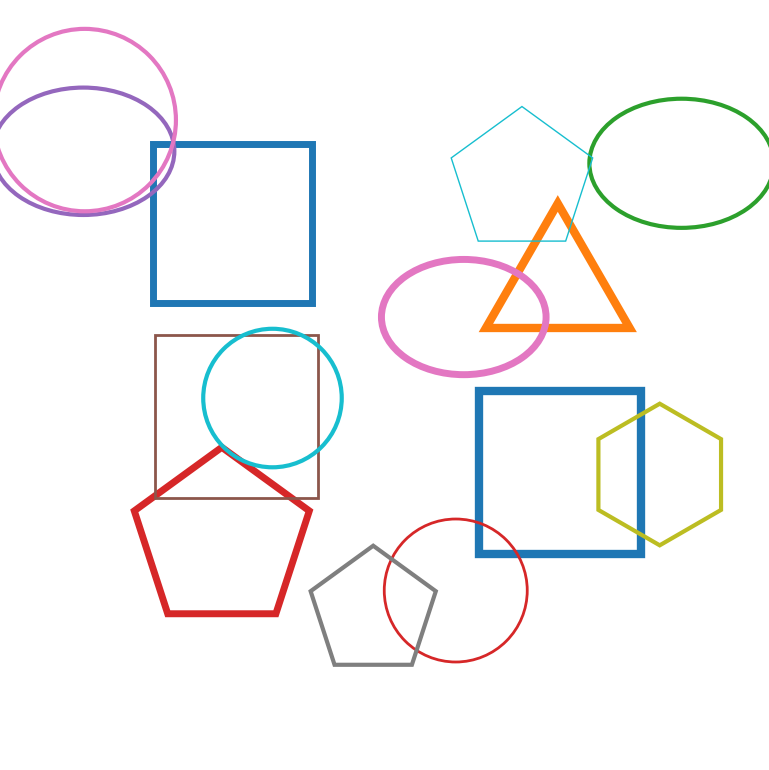[{"shape": "square", "thickness": 3, "radius": 0.53, "center": [0.727, 0.387]}, {"shape": "square", "thickness": 2.5, "radius": 0.52, "center": [0.302, 0.709]}, {"shape": "triangle", "thickness": 3, "radius": 0.54, "center": [0.724, 0.628]}, {"shape": "oval", "thickness": 1.5, "radius": 0.6, "center": [0.885, 0.788]}, {"shape": "pentagon", "thickness": 2.5, "radius": 0.6, "center": [0.288, 0.3]}, {"shape": "circle", "thickness": 1, "radius": 0.46, "center": [0.592, 0.233]}, {"shape": "oval", "thickness": 1.5, "radius": 0.59, "center": [0.108, 0.804]}, {"shape": "square", "thickness": 1, "radius": 0.53, "center": [0.307, 0.459]}, {"shape": "oval", "thickness": 2.5, "radius": 0.53, "center": [0.602, 0.588]}, {"shape": "circle", "thickness": 1.5, "radius": 0.59, "center": [0.11, 0.844]}, {"shape": "pentagon", "thickness": 1.5, "radius": 0.43, "center": [0.485, 0.206]}, {"shape": "hexagon", "thickness": 1.5, "radius": 0.46, "center": [0.857, 0.384]}, {"shape": "circle", "thickness": 1.5, "radius": 0.45, "center": [0.354, 0.483]}, {"shape": "pentagon", "thickness": 0.5, "radius": 0.48, "center": [0.678, 0.765]}]